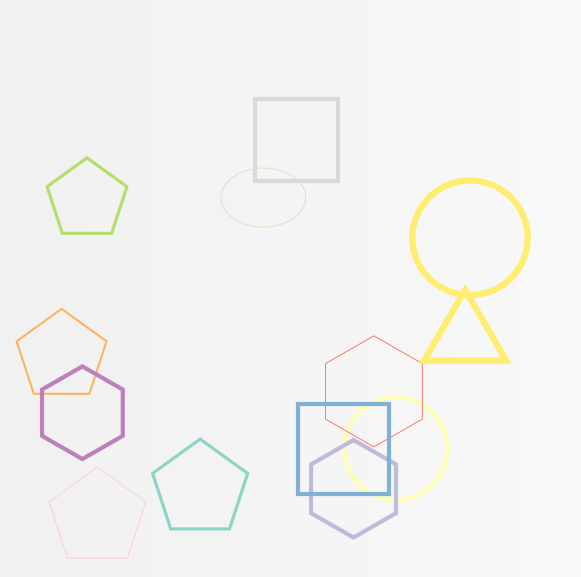[{"shape": "pentagon", "thickness": 1.5, "radius": 0.43, "center": [0.344, 0.153]}, {"shape": "circle", "thickness": 2, "radius": 0.44, "center": [0.681, 0.223]}, {"shape": "hexagon", "thickness": 2, "radius": 0.42, "center": [0.608, 0.153]}, {"shape": "hexagon", "thickness": 0.5, "radius": 0.48, "center": [0.643, 0.321]}, {"shape": "square", "thickness": 2, "radius": 0.39, "center": [0.591, 0.222]}, {"shape": "pentagon", "thickness": 1, "radius": 0.41, "center": [0.106, 0.383]}, {"shape": "pentagon", "thickness": 1.5, "radius": 0.36, "center": [0.15, 0.654]}, {"shape": "pentagon", "thickness": 0.5, "radius": 0.44, "center": [0.168, 0.103]}, {"shape": "square", "thickness": 2, "radius": 0.35, "center": [0.51, 0.756]}, {"shape": "hexagon", "thickness": 2, "radius": 0.4, "center": [0.142, 0.284]}, {"shape": "oval", "thickness": 0.5, "radius": 0.36, "center": [0.453, 0.657]}, {"shape": "triangle", "thickness": 3, "radius": 0.41, "center": [0.8, 0.416]}, {"shape": "circle", "thickness": 3, "radius": 0.5, "center": [0.809, 0.587]}]